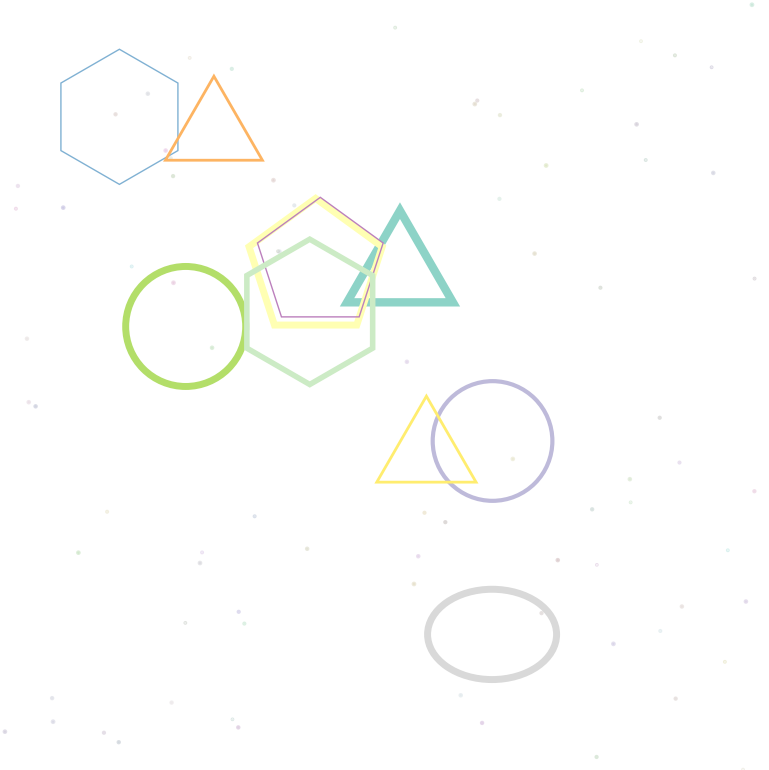[{"shape": "triangle", "thickness": 3, "radius": 0.4, "center": [0.519, 0.647]}, {"shape": "pentagon", "thickness": 2.5, "radius": 0.45, "center": [0.41, 0.651]}, {"shape": "circle", "thickness": 1.5, "radius": 0.39, "center": [0.64, 0.427]}, {"shape": "hexagon", "thickness": 0.5, "radius": 0.44, "center": [0.155, 0.848]}, {"shape": "triangle", "thickness": 1, "radius": 0.36, "center": [0.278, 0.828]}, {"shape": "circle", "thickness": 2.5, "radius": 0.39, "center": [0.241, 0.576]}, {"shape": "oval", "thickness": 2.5, "radius": 0.42, "center": [0.639, 0.176]}, {"shape": "pentagon", "thickness": 0.5, "radius": 0.43, "center": [0.416, 0.658]}, {"shape": "hexagon", "thickness": 2, "radius": 0.47, "center": [0.402, 0.595]}, {"shape": "triangle", "thickness": 1, "radius": 0.37, "center": [0.554, 0.411]}]